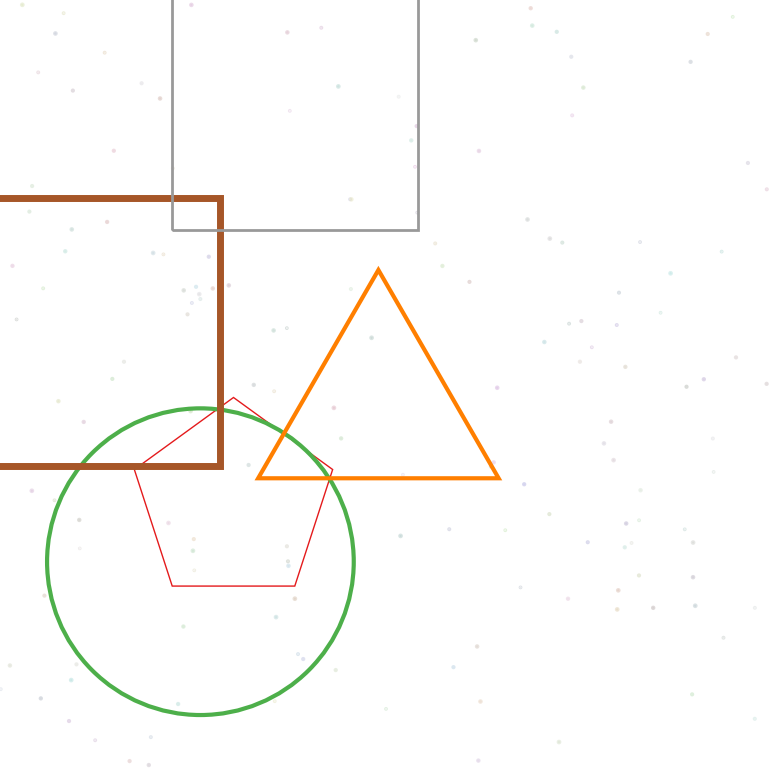[{"shape": "pentagon", "thickness": 0.5, "radius": 0.68, "center": [0.303, 0.348]}, {"shape": "circle", "thickness": 1.5, "radius": 1.0, "center": [0.26, 0.271]}, {"shape": "triangle", "thickness": 1.5, "radius": 0.9, "center": [0.491, 0.469]}, {"shape": "square", "thickness": 2.5, "radius": 0.87, "center": [0.112, 0.569]}, {"shape": "square", "thickness": 1, "radius": 0.8, "center": [0.383, 0.861]}]